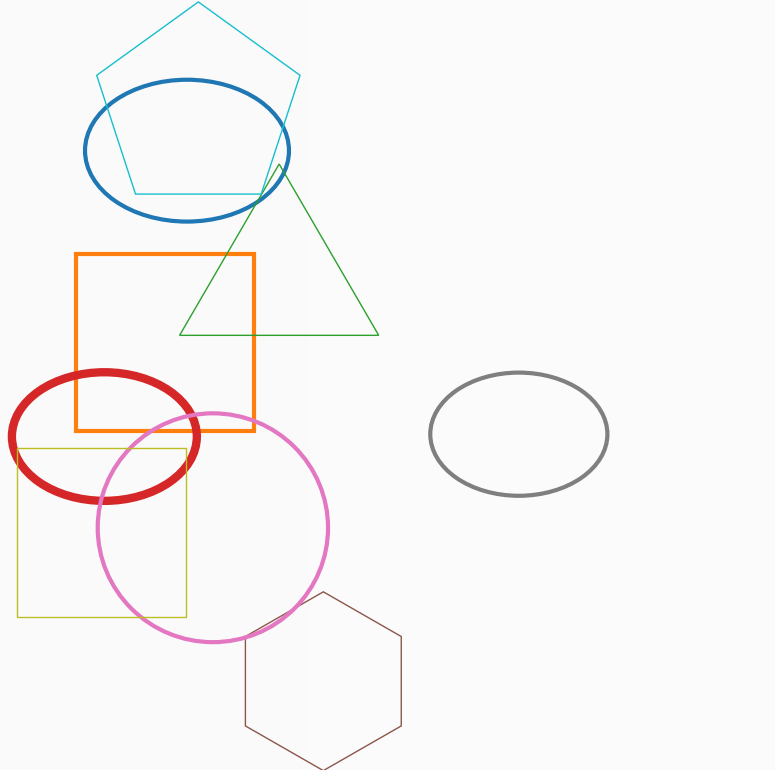[{"shape": "oval", "thickness": 1.5, "radius": 0.66, "center": [0.241, 0.804]}, {"shape": "square", "thickness": 1.5, "radius": 0.57, "center": [0.213, 0.555]}, {"shape": "triangle", "thickness": 0.5, "radius": 0.74, "center": [0.36, 0.639]}, {"shape": "oval", "thickness": 3, "radius": 0.6, "center": [0.135, 0.433]}, {"shape": "hexagon", "thickness": 0.5, "radius": 0.58, "center": [0.417, 0.115]}, {"shape": "circle", "thickness": 1.5, "radius": 0.74, "center": [0.275, 0.315]}, {"shape": "oval", "thickness": 1.5, "radius": 0.57, "center": [0.669, 0.436]}, {"shape": "square", "thickness": 0.5, "radius": 0.55, "center": [0.131, 0.309]}, {"shape": "pentagon", "thickness": 0.5, "radius": 0.69, "center": [0.256, 0.86]}]